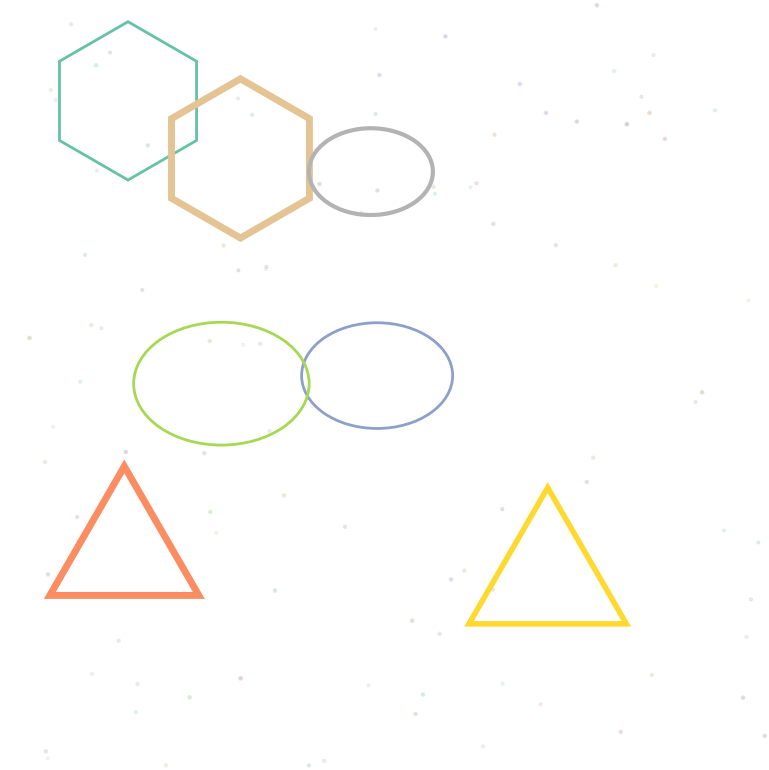[{"shape": "hexagon", "thickness": 1, "radius": 0.51, "center": [0.166, 0.869]}, {"shape": "triangle", "thickness": 2.5, "radius": 0.56, "center": [0.161, 0.283]}, {"shape": "oval", "thickness": 1, "radius": 0.49, "center": [0.49, 0.512]}, {"shape": "oval", "thickness": 1, "radius": 0.57, "center": [0.288, 0.502]}, {"shape": "triangle", "thickness": 2, "radius": 0.59, "center": [0.711, 0.249]}, {"shape": "hexagon", "thickness": 2.5, "radius": 0.52, "center": [0.312, 0.794]}, {"shape": "oval", "thickness": 1.5, "radius": 0.4, "center": [0.482, 0.777]}]